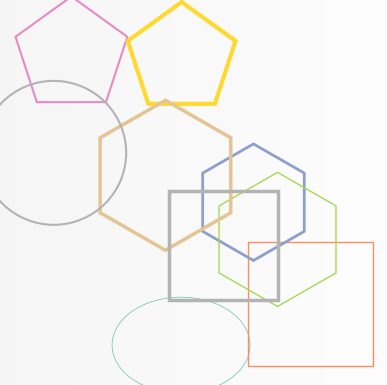[{"shape": "oval", "thickness": 0.5, "radius": 0.89, "center": [0.467, 0.104]}, {"shape": "square", "thickness": 1, "radius": 0.81, "center": [0.801, 0.211]}, {"shape": "hexagon", "thickness": 2, "radius": 0.76, "center": [0.654, 0.475]}, {"shape": "pentagon", "thickness": 1.5, "radius": 0.76, "center": [0.184, 0.857]}, {"shape": "hexagon", "thickness": 1, "radius": 0.87, "center": [0.716, 0.378]}, {"shape": "pentagon", "thickness": 3, "radius": 0.73, "center": [0.469, 0.849]}, {"shape": "hexagon", "thickness": 2.5, "radius": 0.97, "center": [0.427, 0.545]}, {"shape": "square", "thickness": 2.5, "radius": 0.71, "center": [0.576, 0.363]}, {"shape": "circle", "thickness": 1.5, "radius": 0.93, "center": [0.139, 0.603]}]